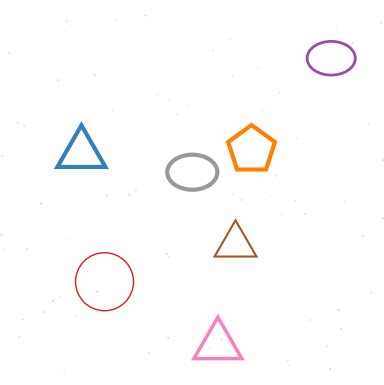[{"shape": "circle", "thickness": 1, "radius": 0.38, "center": [0.272, 0.268]}, {"shape": "triangle", "thickness": 3, "radius": 0.36, "center": [0.211, 0.602]}, {"shape": "oval", "thickness": 2, "radius": 0.31, "center": [0.86, 0.849]}, {"shape": "pentagon", "thickness": 3, "radius": 0.32, "center": [0.653, 0.611]}, {"shape": "triangle", "thickness": 1.5, "radius": 0.31, "center": [0.612, 0.365]}, {"shape": "triangle", "thickness": 2.5, "radius": 0.36, "center": [0.566, 0.104]}, {"shape": "oval", "thickness": 3, "radius": 0.33, "center": [0.499, 0.553]}]